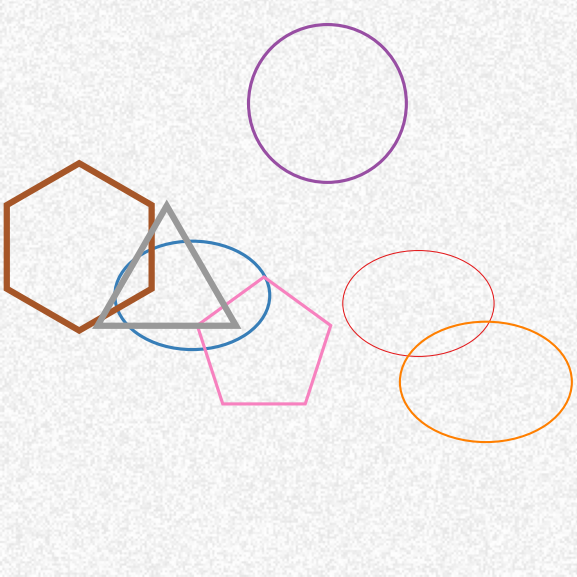[{"shape": "oval", "thickness": 0.5, "radius": 0.65, "center": [0.725, 0.474]}, {"shape": "oval", "thickness": 1.5, "radius": 0.67, "center": [0.333, 0.488]}, {"shape": "circle", "thickness": 1.5, "radius": 0.68, "center": [0.567, 0.82]}, {"shape": "oval", "thickness": 1, "radius": 0.74, "center": [0.841, 0.338]}, {"shape": "hexagon", "thickness": 3, "radius": 0.72, "center": [0.137, 0.572]}, {"shape": "pentagon", "thickness": 1.5, "radius": 0.61, "center": [0.457, 0.398]}, {"shape": "triangle", "thickness": 3, "radius": 0.69, "center": [0.289, 0.504]}]